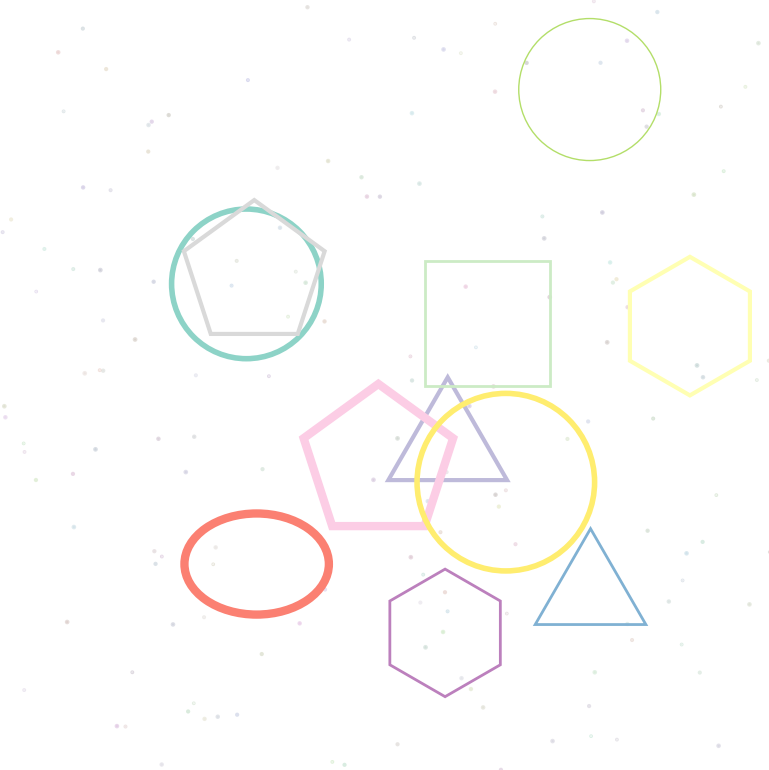[{"shape": "circle", "thickness": 2, "radius": 0.49, "center": [0.32, 0.631]}, {"shape": "hexagon", "thickness": 1.5, "radius": 0.45, "center": [0.896, 0.576]}, {"shape": "triangle", "thickness": 1.5, "radius": 0.45, "center": [0.581, 0.421]}, {"shape": "oval", "thickness": 3, "radius": 0.47, "center": [0.333, 0.267]}, {"shape": "triangle", "thickness": 1, "radius": 0.41, "center": [0.767, 0.23]}, {"shape": "circle", "thickness": 0.5, "radius": 0.46, "center": [0.766, 0.884]}, {"shape": "pentagon", "thickness": 3, "radius": 0.51, "center": [0.491, 0.399]}, {"shape": "pentagon", "thickness": 1.5, "radius": 0.48, "center": [0.33, 0.644]}, {"shape": "hexagon", "thickness": 1, "radius": 0.41, "center": [0.578, 0.178]}, {"shape": "square", "thickness": 1, "radius": 0.41, "center": [0.633, 0.58]}, {"shape": "circle", "thickness": 2, "radius": 0.58, "center": [0.657, 0.374]}]